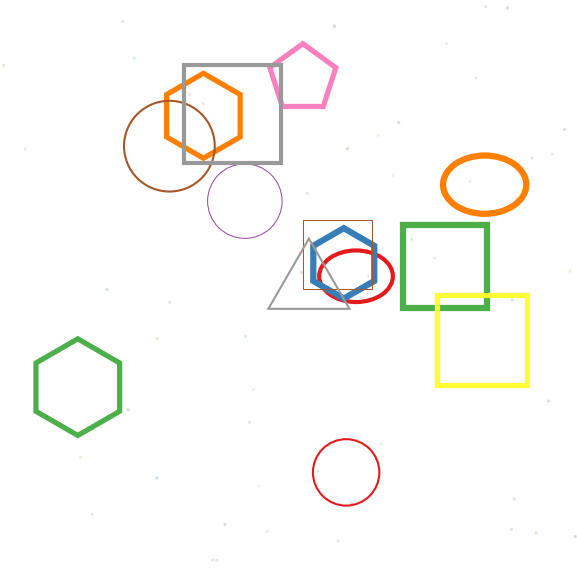[{"shape": "oval", "thickness": 2, "radius": 0.32, "center": [0.616, 0.521]}, {"shape": "circle", "thickness": 1, "radius": 0.29, "center": [0.599, 0.181]}, {"shape": "hexagon", "thickness": 3, "radius": 0.3, "center": [0.595, 0.543]}, {"shape": "hexagon", "thickness": 2.5, "radius": 0.42, "center": [0.135, 0.329]}, {"shape": "square", "thickness": 3, "radius": 0.36, "center": [0.77, 0.537]}, {"shape": "circle", "thickness": 0.5, "radius": 0.32, "center": [0.424, 0.651]}, {"shape": "hexagon", "thickness": 2.5, "radius": 0.37, "center": [0.352, 0.799]}, {"shape": "oval", "thickness": 3, "radius": 0.36, "center": [0.839, 0.679]}, {"shape": "square", "thickness": 2.5, "radius": 0.39, "center": [0.834, 0.411]}, {"shape": "square", "thickness": 0.5, "radius": 0.3, "center": [0.585, 0.558]}, {"shape": "circle", "thickness": 1, "radius": 0.39, "center": [0.293, 0.746]}, {"shape": "pentagon", "thickness": 2.5, "radius": 0.3, "center": [0.524, 0.863]}, {"shape": "triangle", "thickness": 1, "radius": 0.41, "center": [0.535, 0.505]}, {"shape": "square", "thickness": 2, "radius": 0.42, "center": [0.403, 0.802]}]